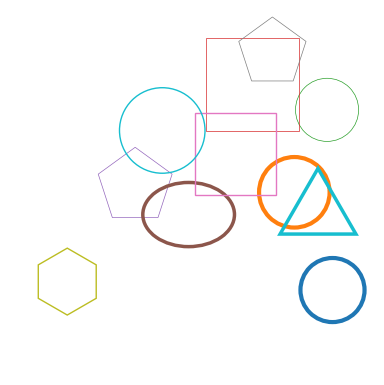[{"shape": "circle", "thickness": 3, "radius": 0.42, "center": [0.864, 0.247]}, {"shape": "circle", "thickness": 3, "radius": 0.46, "center": [0.765, 0.501]}, {"shape": "circle", "thickness": 0.5, "radius": 0.41, "center": [0.85, 0.715]}, {"shape": "square", "thickness": 0.5, "radius": 0.6, "center": [0.656, 0.781]}, {"shape": "pentagon", "thickness": 0.5, "radius": 0.5, "center": [0.351, 0.517]}, {"shape": "oval", "thickness": 2.5, "radius": 0.6, "center": [0.49, 0.443]}, {"shape": "square", "thickness": 1, "radius": 0.53, "center": [0.613, 0.6]}, {"shape": "pentagon", "thickness": 0.5, "radius": 0.46, "center": [0.708, 0.864]}, {"shape": "hexagon", "thickness": 1, "radius": 0.43, "center": [0.175, 0.269]}, {"shape": "circle", "thickness": 1, "radius": 0.56, "center": [0.421, 0.661]}, {"shape": "triangle", "thickness": 2.5, "radius": 0.57, "center": [0.826, 0.449]}]